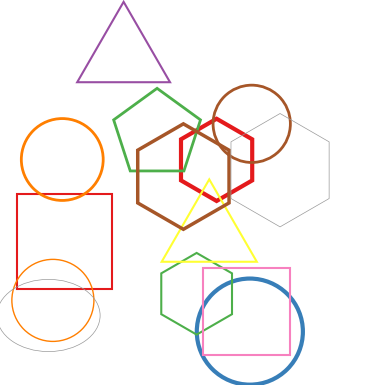[{"shape": "square", "thickness": 1.5, "radius": 0.62, "center": [0.167, 0.373]}, {"shape": "hexagon", "thickness": 3, "radius": 0.53, "center": [0.563, 0.585]}, {"shape": "circle", "thickness": 3, "radius": 0.69, "center": [0.649, 0.139]}, {"shape": "hexagon", "thickness": 1.5, "radius": 0.53, "center": [0.511, 0.237]}, {"shape": "pentagon", "thickness": 2, "radius": 0.59, "center": [0.408, 0.652]}, {"shape": "triangle", "thickness": 1.5, "radius": 0.7, "center": [0.321, 0.856]}, {"shape": "circle", "thickness": 2, "radius": 0.53, "center": [0.162, 0.586]}, {"shape": "circle", "thickness": 1, "radius": 0.53, "center": [0.137, 0.22]}, {"shape": "triangle", "thickness": 1.5, "radius": 0.71, "center": [0.544, 0.391]}, {"shape": "hexagon", "thickness": 2.5, "radius": 0.68, "center": [0.476, 0.541]}, {"shape": "circle", "thickness": 2, "radius": 0.5, "center": [0.654, 0.678]}, {"shape": "square", "thickness": 1.5, "radius": 0.56, "center": [0.64, 0.191]}, {"shape": "hexagon", "thickness": 0.5, "radius": 0.74, "center": [0.727, 0.558]}, {"shape": "oval", "thickness": 0.5, "radius": 0.67, "center": [0.126, 0.181]}]